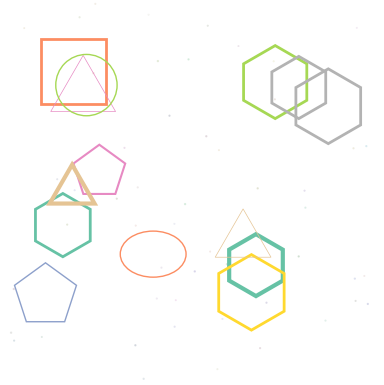[{"shape": "hexagon", "thickness": 2, "radius": 0.41, "center": [0.163, 0.415]}, {"shape": "hexagon", "thickness": 3, "radius": 0.4, "center": [0.665, 0.311]}, {"shape": "square", "thickness": 2, "radius": 0.42, "center": [0.191, 0.815]}, {"shape": "oval", "thickness": 1, "radius": 0.43, "center": [0.398, 0.34]}, {"shape": "pentagon", "thickness": 1, "radius": 0.42, "center": [0.118, 0.233]}, {"shape": "pentagon", "thickness": 1.5, "radius": 0.35, "center": [0.258, 0.553]}, {"shape": "triangle", "thickness": 0.5, "radius": 0.49, "center": [0.216, 0.759]}, {"shape": "circle", "thickness": 1, "radius": 0.4, "center": [0.225, 0.779]}, {"shape": "hexagon", "thickness": 2, "radius": 0.47, "center": [0.715, 0.787]}, {"shape": "hexagon", "thickness": 2, "radius": 0.49, "center": [0.653, 0.241]}, {"shape": "triangle", "thickness": 0.5, "radius": 0.42, "center": [0.631, 0.374]}, {"shape": "triangle", "thickness": 3, "radius": 0.34, "center": [0.187, 0.505]}, {"shape": "hexagon", "thickness": 2, "radius": 0.49, "center": [0.853, 0.724]}, {"shape": "hexagon", "thickness": 2, "radius": 0.4, "center": [0.776, 0.773]}]